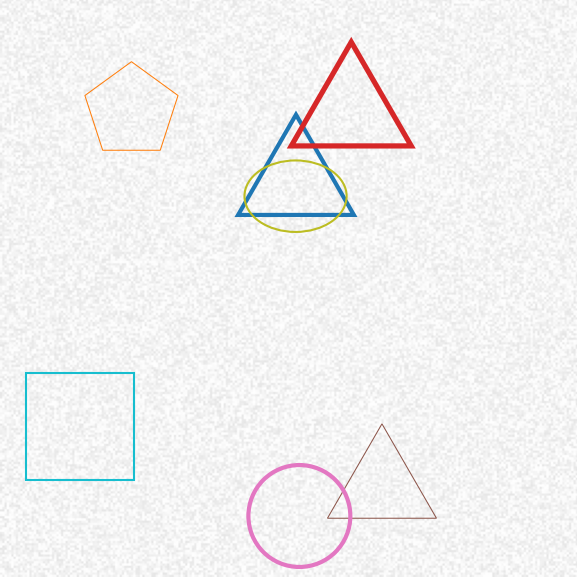[{"shape": "triangle", "thickness": 2, "radius": 0.58, "center": [0.513, 0.685]}, {"shape": "pentagon", "thickness": 0.5, "radius": 0.42, "center": [0.228, 0.808]}, {"shape": "triangle", "thickness": 2.5, "radius": 0.6, "center": [0.608, 0.806]}, {"shape": "triangle", "thickness": 0.5, "radius": 0.54, "center": [0.661, 0.156]}, {"shape": "circle", "thickness": 2, "radius": 0.44, "center": [0.518, 0.106]}, {"shape": "oval", "thickness": 1, "radius": 0.44, "center": [0.512, 0.659]}, {"shape": "square", "thickness": 1, "radius": 0.46, "center": [0.138, 0.261]}]